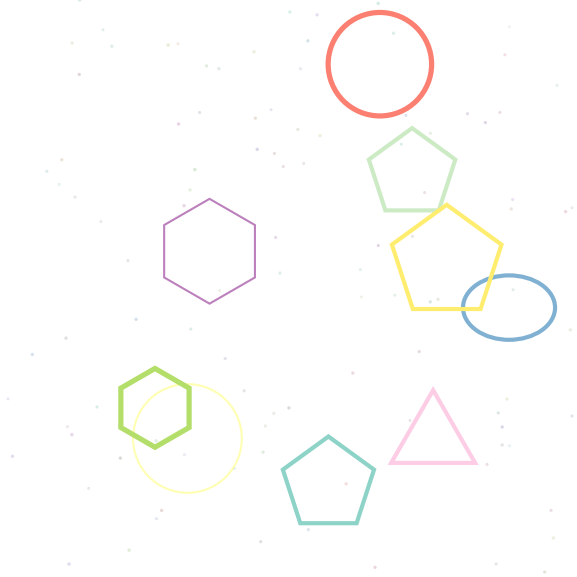[{"shape": "pentagon", "thickness": 2, "radius": 0.41, "center": [0.569, 0.16]}, {"shape": "circle", "thickness": 1, "radius": 0.47, "center": [0.325, 0.24]}, {"shape": "circle", "thickness": 2.5, "radius": 0.45, "center": [0.658, 0.888]}, {"shape": "oval", "thickness": 2, "radius": 0.4, "center": [0.881, 0.466]}, {"shape": "hexagon", "thickness": 2.5, "radius": 0.34, "center": [0.268, 0.293]}, {"shape": "triangle", "thickness": 2, "radius": 0.42, "center": [0.75, 0.24]}, {"shape": "hexagon", "thickness": 1, "radius": 0.45, "center": [0.363, 0.564]}, {"shape": "pentagon", "thickness": 2, "radius": 0.39, "center": [0.714, 0.699]}, {"shape": "pentagon", "thickness": 2, "radius": 0.5, "center": [0.774, 0.545]}]